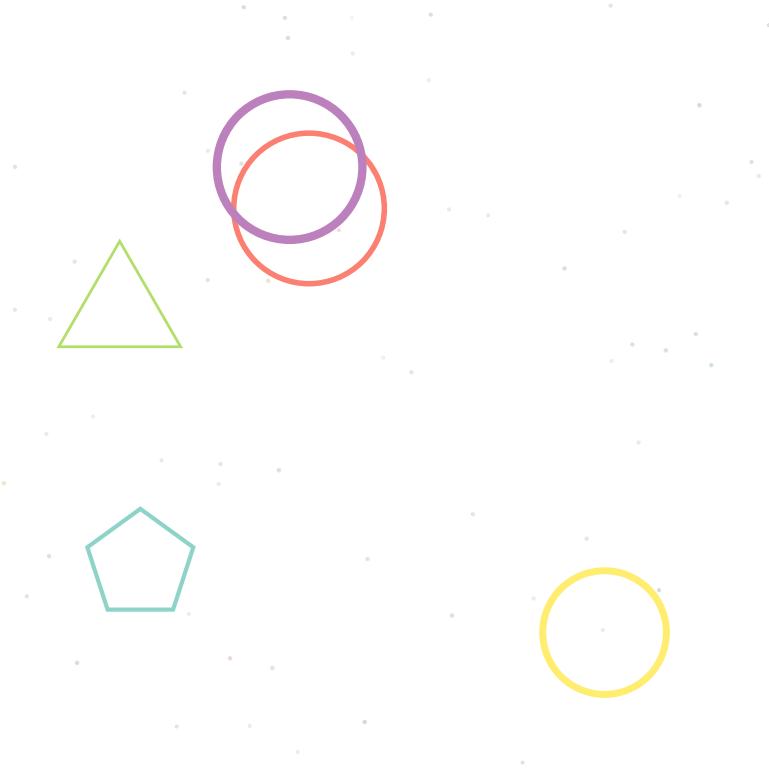[{"shape": "pentagon", "thickness": 1.5, "radius": 0.36, "center": [0.182, 0.267]}, {"shape": "circle", "thickness": 2, "radius": 0.49, "center": [0.401, 0.729]}, {"shape": "triangle", "thickness": 1, "radius": 0.46, "center": [0.155, 0.595]}, {"shape": "circle", "thickness": 3, "radius": 0.47, "center": [0.376, 0.783]}, {"shape": "circle", "thickness": 2.5, "radius": 0.4, "center": [0.785, 0.178]}]